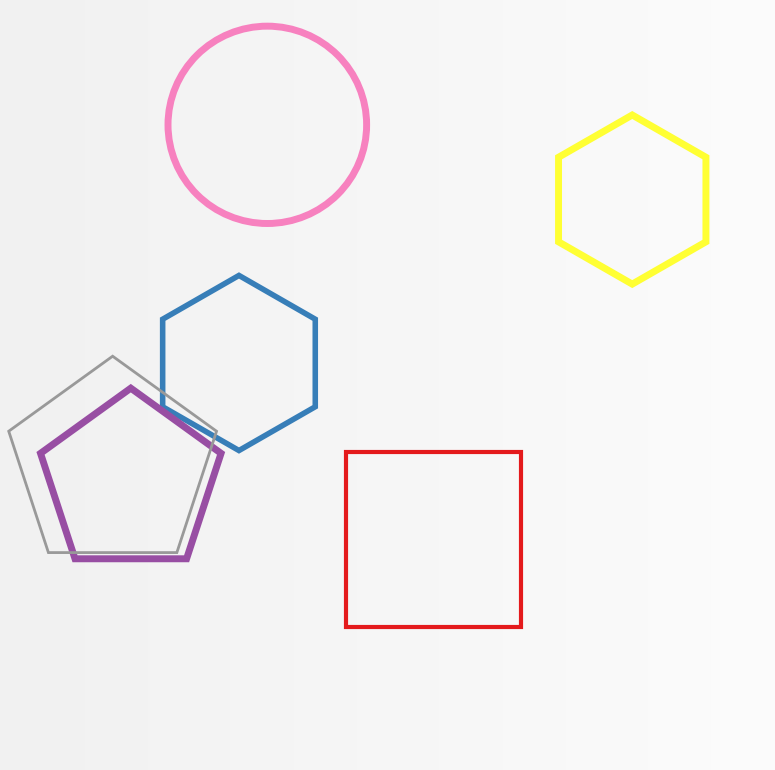[{"shape": "square", "thickness": 1.5, "radius": 0.57, "center": [0.559, 0.299]}, {"shape": "hexagon", "thickness": 2, "radius": 0.57, "center": [0.308, 0.529]}, {"shape": "pentagon", "thickness": 2.5, "radius": 0.61, "center": [0.169, 0.373]}, {"shape": "hexagon", "thickness": 2.5, "radius": 0.55, "center": [0.816, 0.741]}, {"shape": "circle", "thickness": 2.5, "radius": 0.64, "center": [0.345, 0.838]}, {"shape": "pentagon", "thickness": 1, "radius": 0.7, "center": [0.145, 0.396]}]